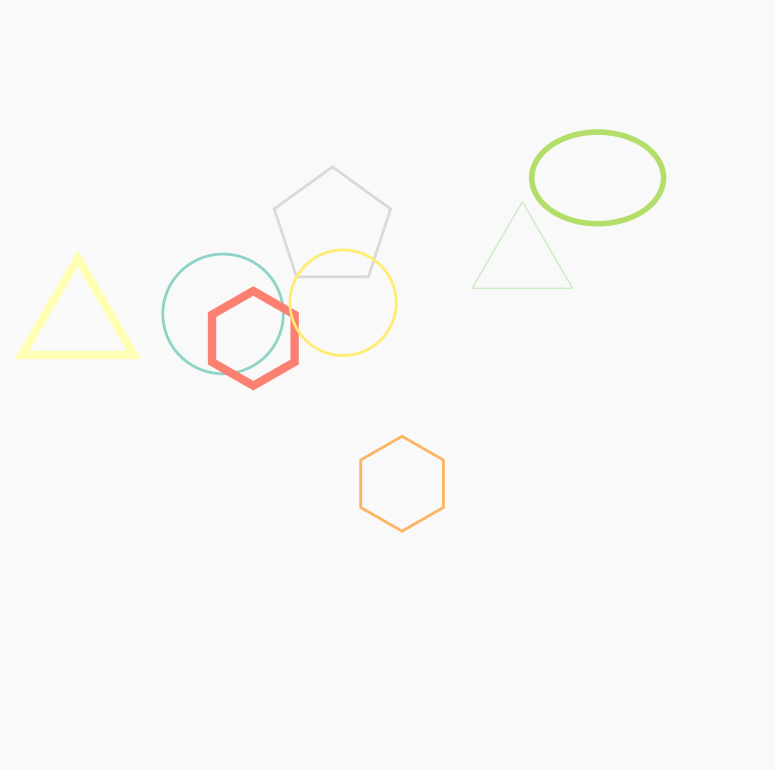[{"shape": "circle", "thickness": 1, "radius": 0.39, "center": [0.288, 0.592]}, {"shape": "triangle", "thickness": 3, "radius": 0.42, "center": [0.101, 0.581]}, {"shape": "hexagon", "thickness": 3, "radius": 0.31, "center": [0.327, 0.561]}, {"shape": "hexagon", "thickness": 1, "radius": 0.31, "center": [0.519, 0.372]}, {"shape": "oval", "thickness": 2, "radius": 0.43, "center": [0.771, 0.769]}, {"shape": "pentagon", "thickness": 1, "radius": 0.39, "center": [0.429, 0.704]}, {"shape": "triangle", "thickness": 0.5, "radius": 0.37, "center": [0.674, 0.663]}, {"shape": "circle", "thickness": 1, "radius": 0.34, "center": [0.443, 0.607]}]